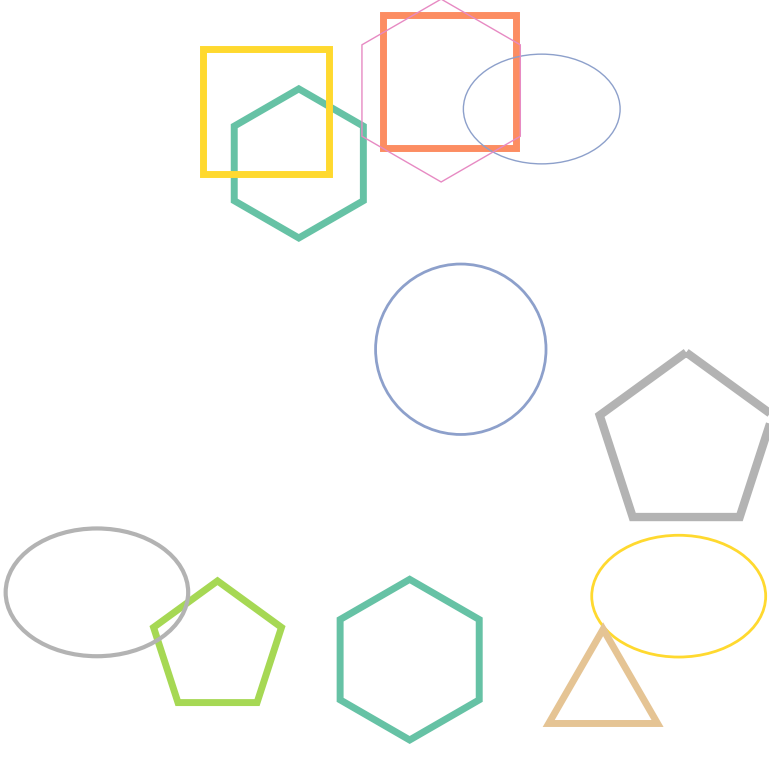[{"shape": "hexagon", "thickness": 2.5, "radius": 0.52, "center": [0.532, 0.143]}, {"shape": "hexagon", "thickness": 2.5, "radius": 0.48, "center": [0.388, 0.788]}, {"shape": "square", "thickness": 2.5, "radius": 0.43, "center": [0.584, 0.894]}, {"shape": "circle", "thickness": 1, "radius": 0.55, "center": [0.598, 0.546]}, {"shape": "oval", "thickness": 0.5, "radius": 0.51, "center": [0.704, 0.858]}, {"shape": "hexagon", "thickness": 0.5, "radius": 0.59, "center": [0.573, 0.882]}, {"shape": "pentagon", "thickness": 2.5, "radius": 0.44, "center": [0.282, 0.158]}, {"shape": "square", "thickness": 2.5, "radius": 0.41, "center": [0.346, 0.855]}, {"shape": "oval", "thickness": 1, "radius": 0.56, "center": [0.881, 0.226]}, {"shape": "triangle", "thickness": 2.5, "radius": 0.41, "center": [0.783, 0.101]}, {"shape": "pentagon", "thickness": 3, "radius": 0.59, "center": [0.891, 0.424]}, {"shape": "oval", "thickness": 1.5, "radius": 0.59, "center": [0.126, 0.231]}]